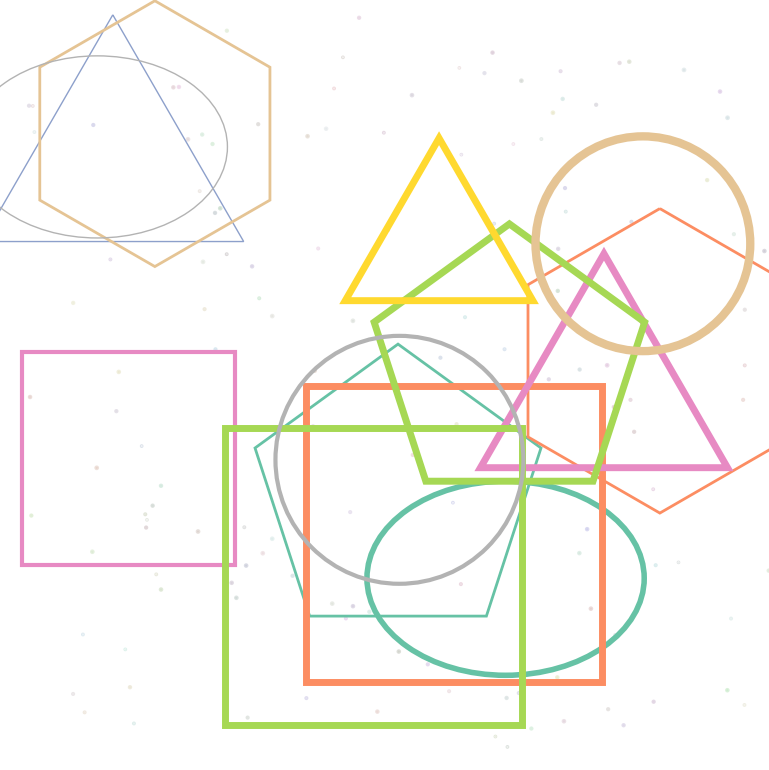[{"shape": "pentagon", "thickness": 1, "radius": 0.98, "center": [0.517, 0.358]}, {"shape": "oval", "thickness": 2, "radius": 0.9, "center": [0.657, 0.249]}, {"shape": "hexagon", "thickness": 1, "radius": 0.99, "center": [0.857, 0.531]}, {"shape": "square", "thickness": 2.5, "radius": 0.96, "center": [0.59, 0.306]}, {"shape": "triangle", "thickness": 0.5, "radius": 0.98, "center": [0.146, 0.784]}, {"shape": "square", "thickness": 1.5, "radius": 0.69, "center": [0.167, 0.404]}, {"shape": "triangle", "thickness": 2.5, "radius": 0.93, "center": [0.784, 0.485]}, {"shape": "square", "thickness": 2.5, "radius": 0.96, "center": [0.485, 0.251]}, {"shape": "pentagon", "thickness": 2.5, "radius": 0.92, "center": [0.662, 0.524]}, {"shape": "triangle", "thickness": 2.5, "radius": 0.7, "center": [0.57, 0.68]}, {"shape": "circle", "thickness": 3, "radius": 0.7, "center": [0.835, 0.683]}, {"shape": "hexagon", "thickness": 1, "radius": 0.86, "center": [0.201, 0.826]}, {"shape": "oval", "thickness": 0.5, "radius": 0.84, "center": [0.126, 0.809]}, {"shape": "circle", "thickness": 1.5, "radius": 0.8, "center": [0.519, 0.403]}]